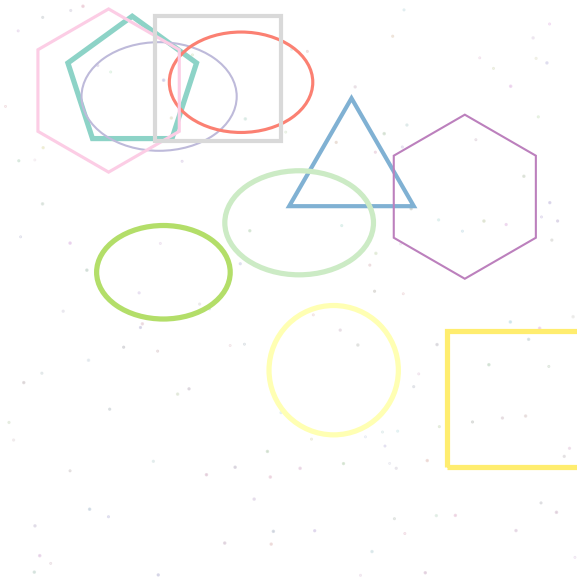[{"shape": "pentagon", "thickness": 2.5, "radius": 0.59, "center": [0.229, 0.854]}, {"shape": "circle", "thickness": 2.5, "radius": 0.56, "center": [0.578, 0.358]}, {"shape": "oval", "thickness": 1, "radius": 0.67, "center": [0.276, 0.832]}, {"shape": "oval", "thickness": 1.5, "radius": 0.62, "center": [0.417, 0.857]}, {"shape": "triangle", "thickness": 2, "radius": 0.62, "center": [0.609, 0.704]}, {"shape": "oval", "thickness": 2.5, "radius": 0.58, "center": [0.283, 0.528]}, {"shape": "hexagon", "thickness": 1.5, "radius": 0.71, "center": [0.188, 0.842]}, {"shape": "square", "thickness": 2, "radius": 0.54, "center": [0.378, 0.863]}, {"shape": "hexagon", "thickness": 1, "radius": 0.71, "center": [0.805, 0.659]}, {"shape": "oval", "thickness": 2.5, "radius": 0.64, "center": [0.518, 0.613]}, {"shape": "square", "thickness": 2.5, "radius": 0.59, "center": [0.892, 0.308]}]